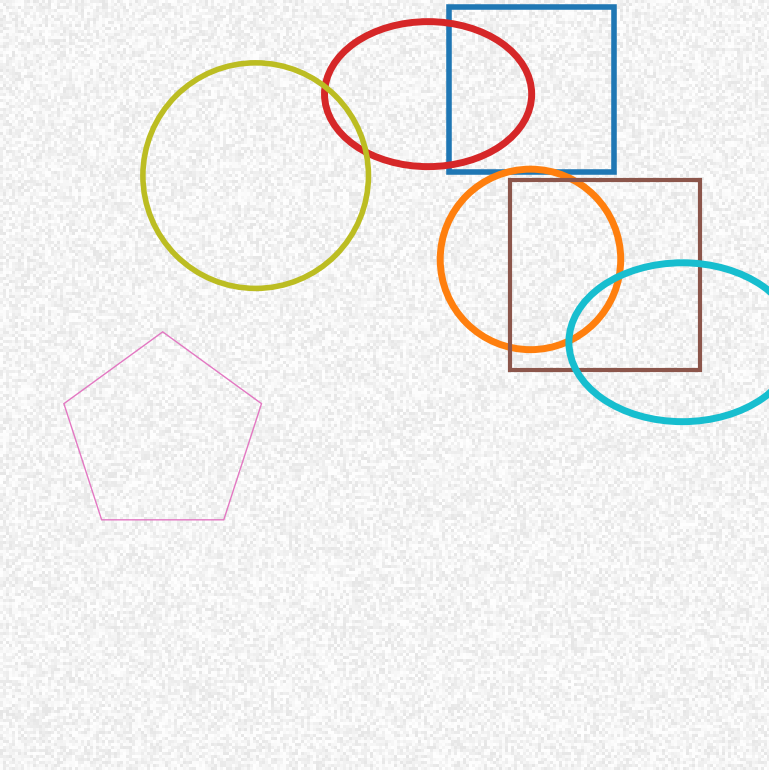[{"shape": "square", "thickness": 2, "radius": 0.54, "center": [0.69, 0.884]}, {"shape": "circle", "thickness": 2.5, "radius": 0.59, "center": [0.689, 0.663]}, {"shape": "oval", "thickness": 2.5, "radius": 0.67, "center": [0.556, 0.878]}, {"shape": "square", "thickness": 1.5, "radius": 0.62, "center": [0.786, 0.643]}, {"shape": "pentagon", "thickness": 0.5, "radius": 0.67, "center": [0.211, 0.434]}, {"shape": "circle", "thickness": 2, "radius": 0.73, "center": [0.332, 0.772]}, {"shape": "oval", "thickness": 2.5, "radius": 0.74, "center": [0.886, 0.556]}]